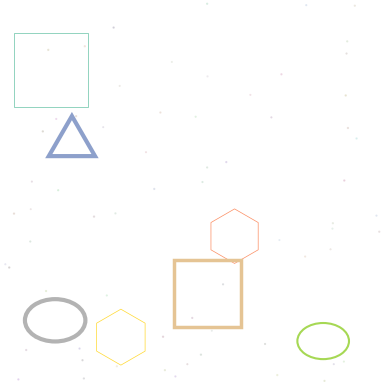[{"shape": "square", "thickness": 0.5, "radius": 0.48, "center": [0.134, 0.818]}, {"shape": "hexagon", "thickness": 0.5, "radius": 0.35, "center": [0.609, 0.387]}, {"shape": "triangle", "thickness": 3, "radius": 0.35, "center": [0.187, 0.629]}, {"shape": "oval", "thickness": 1.5, "radius": 0.34, "center": [0.839, 0.114]}, {"shape": "hexagon", "thickness": 0.5, "radius": 0.36, "center": [0.314, 0.124]}, {"shape": "square", "thickness": 2.5, "radius": 0.43, "center": [0.539, 0.238]}, {"shape": "oval", "thickness": 3, "radius": 0.39, "center": [0.143, 0.168]}]